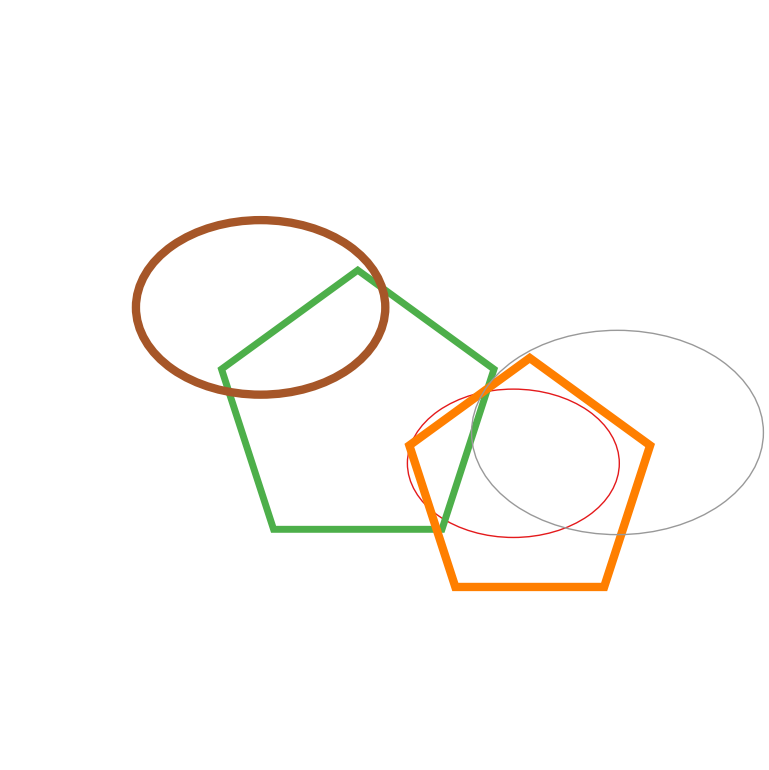[{"shape": "oval", "thickness": 0.5, "radius": 0.69, "center": [0.667, 0.398]}, {"shape": "pentagon", "thickness": 2.5, "radius": 0.93, "center": [0.465, 0.463]}, {"shape": "pentagon", "thickness": 3, "radius": 0.82, "center": [0.688, 0.371]}, {"shape": "oval", "thickness": 3, "radius": 0.81, "center": [0.338, 0.601]}, {"shape": "oval", "thickness": 0.5, "radius": 0.95, "center": [0.802, 0.438]}]